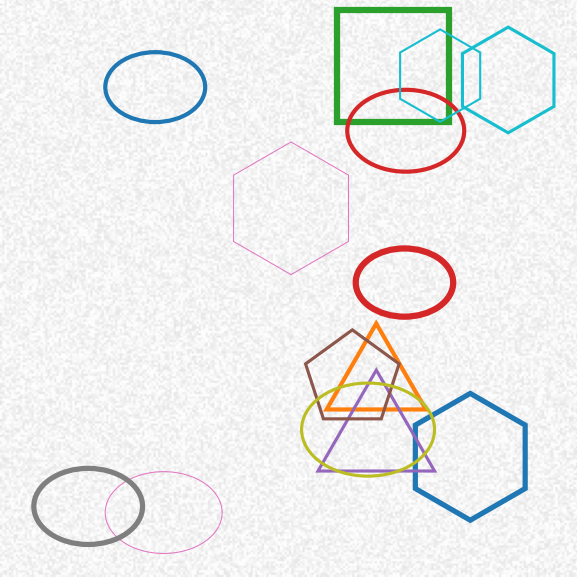[{"shape": "hexagon", "thickness": 2.5, "radius": 0.55, "center": [0.814, 0.208]}, {"shape": "oval", "thickness": 2, "radius": 0.43, "center": [0.269, 0.848]}, {"shape": "triangle", "thickness": 2, "radius": 0.5, "center": [0.651, 0.34]}, {"shape": "square", "thickness": 3, "radius": 0.48, "center": [0.681, 0.885]}, {"shape": "oval", "thickness": 3, "radius": 0.42, "center": [0.7, 0.51]}, {"shape": "oval", "thickness": 2, "radius": 0.51, "center": [0.703, 0.773]}, {"shape": "triangle", "thickness": 1.5, "radius": 0.58, "center": [0.652, 0.242]}, {"shape": "pentagon", "thickness": 1.5, "radius": 0.43, "center": [0.61, 0.343]}, {"shape": "hexagon", "thickness": 0.5, "radius": 0.57, "center": [0.504, 0.638]}, {"shape": "oval", "thickness": 0.5, "radius": 0.51, "center": [0.283, 0.112]}, {"shape": "oval", "thickness": 2.5, "radius": 0.47, "center": [0.153, 0.122]}, {"shape": "oval", "thickness": 1.5, "radius": 0.58, "center": [0.637, 0.255]}, {"shape": "hexagon", "thickness": 1.5, "radius": 0.46, "center": [0.88, 0.861]}, {"shape": "hexagon", "thickness": 1, "radius": 0.4, "center": [0.762, 0.868]}]